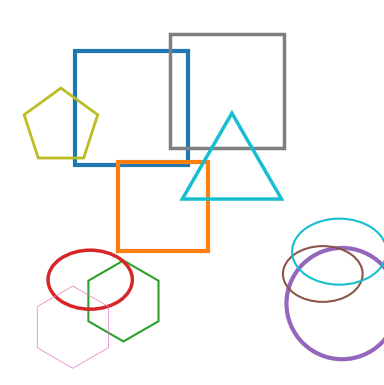[{"shape": "square", "thickness": 3, "radius": 0.74, "center": [0.342, 0.72]}, {"shape": "square", "thickness": 3, "radius": 0.58, "center": [0.424, 0.463]}, {"shape": "hexagon", "thickness": 1.5, "radius": 0.53, "center": [0.321, 0.218]}, {"shape": "oval", "thickness": 2.5, "radius": 0.55, "center": [0.234, 0.274]}, {"shape": "circle", "thickness": 3, "radius": 0.72, "center": [0.889, 0.212]}, {"shape": "oval", "thickness": 1.5, "radius": 0.52, "center": [0.838, 0.288]}, {"shape": "hexagon", "thickness": 0.5, "radius": 0.53, "center": [0.189, 0.15]}, {"shape": "square", "thickness": 2.5, "radius": 0.74, "center": [0.59, 0.763]}, {"shape": "pentagon", "thickness": 2, "radius": 0.5, "center": [0.158, 0.671]}, {"shape": "oval", "thickness": 1.5, "radius": 0.61, "center": [0.881, 0.346]}, {"shape": "triangle", "thickness": 2.5, "radius": 0.74, "center": [0.602, 0.557]}]